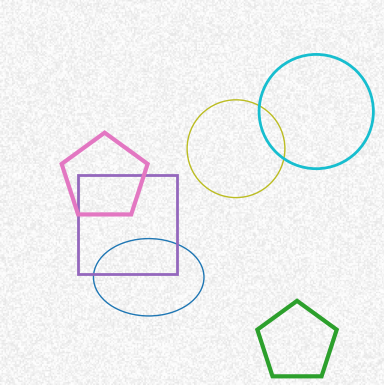[{"shape": "oval", "thickness": 1, "radius": 0.72, "center": [0.386, 0.28]}, {"shape": "pentagon", "thickness": 3, "radius": 0.54, "center": [0.772, 0.11]}, {"shape": "square", "thickness": 2, "radius": 0.64, "center": [0.332, 0.416]}, {"shape": "pentagon", "thickness": 3, "radius": 0.59, "center": [0.272, 0.538]}, {"shape": "circle", "thickness": 1, "radius": 0.63, "center": [0.613, 0.614]}, {"shape": "circle", "thickness": 2, "radius": 0.74, "center": [0.821, 0.71]}]